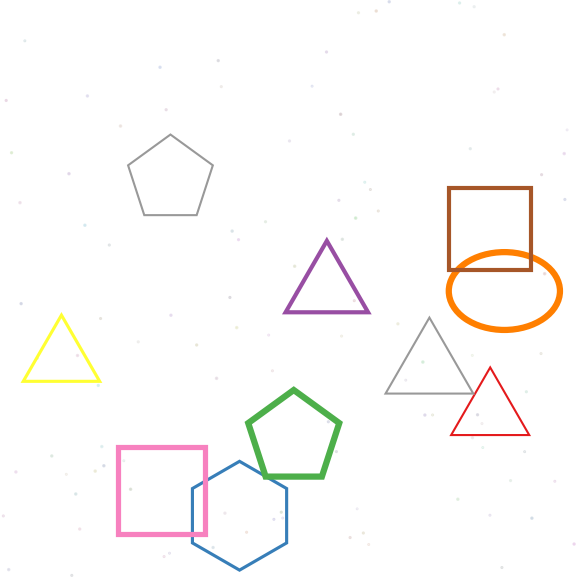[{"shape": "triangle", "thickness": 1, "radius": 0.39, "center": [0.849, 0.285]}, {"shape": "hexagon", "thickness": 1.5, "radius": 0.47, "center": [0.415, 0.106]}, {"shape": "pentagon", "thickness": 3, "radius": 0.41, "center": [0.509, 0.241]}, {"shape": "triangle", "thickness": 2, "radius": 0.41, "center": [0.566, 0.5]}, {"shape": "oval", "thickness": 3, "radius": 0.48, "center": [0.873, 0.495]}, {"shape": "triangle", "thickness": 1.5, "radius": 0.38, "center": [0.106, 0.377]}, {"shape": "square", "thickness": 2, "radius": 0.35, "center": [0.848, 0.602]}, {"shape": "square", "thickness": 2.5, "radius": 0.38, "center": [0.28, 0.15]}, {"shape": "triangle", "thickness": 1, "radius": 0.44, "center": [0.744, 0.361]}, {"shape": "pentagon", "thickness": 1, "radius": 0.39, "center": [0.295, 0.689]}]